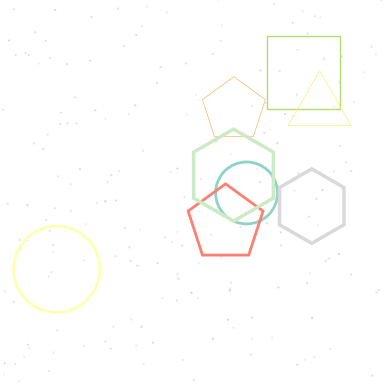[{"shape": "circle", "thickness": 2, "radius": 0.4, "center": [0.64, 0.499]}, {"shape": "circle", "thickness": 2, "radius": 0.56, "center": [0.147, 0.301]}, {"shape": "pentagon", "thickness": 2, "radius": 0.51, "center": [0.586, 0.42]}, {"shape": "pentagon", "thickness": 0.5, "radius": 0.43, "center": [0.608, 0.715]}, {"shape": "square", "thickness": 1, "radius": 0.47, "center": [0.788, 0.812]}, {"shape": "hexagon", "thickness": 2.5, "radius": 0.48, "center": [0.81, 0.465]}, {"shape": "hexagon", "thickness": 2.5, "radius": 0.6, "center": [0.607, 0.545]}, {"shape": "triangle", "thickness": 0.5, "radius": 0.47, "center": [0.83, 0.721]}]